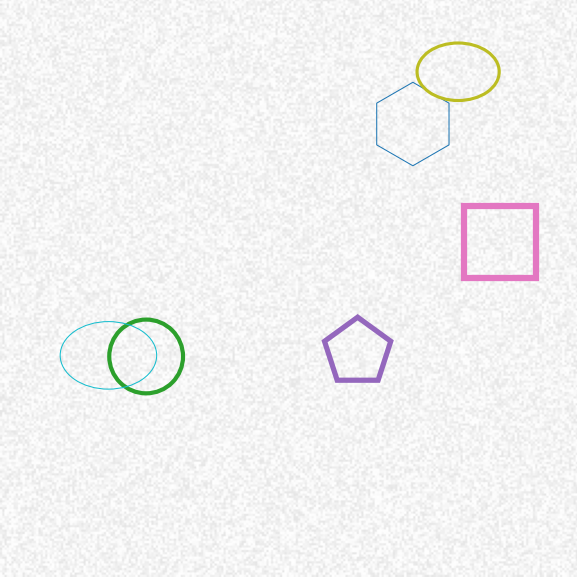[{"shape": "hexagon", "thickness": 0.5, "radius": 0.36, "center": [0.715, 0.784]}, {"shape": "circle", "thickness": 2, "radius": 0.32, "center": [0.253, 0.382]}, {"shape": "pentagon", "thickness": 2.5, "radius": 0.3, "center": [0.619, 0.39]}, {"shape": "square", "thickness": 3, "radius": 0.31, "center": [0.866, 0.58]}, {"shape": "oval", "thickness": 1.5, "radius": 0.36, "center": [0.793, 0.875]}, {"shape": "oval", "thickness": 0.5, "radius": 0.42, "center": [0.188, 0.384]}]